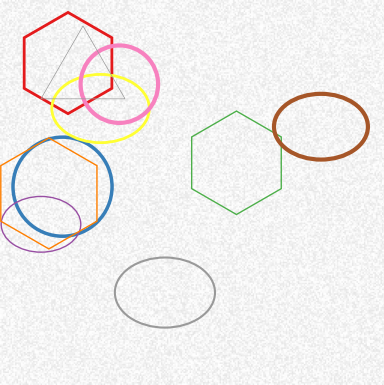[{"shape": "hexagon", "thickness": 2, "radius": 0.66, "center": [0.177, 0.836]}, {"shape": "circle", "thickness": 2.5, "radius": 0.64, "center": [0.162, 0.515]}, {"shape": "hexagon", "thickness": 1, "radius": 0.67, "center": [0.614, 0.577]}, {"shape": "oval", "thickness": 1, "radius": 0.52, "center": [0.106, 0.417]}, {"shape": "hexagon", "thickness": 1, "radius": 0.72, "center": [0.127, 0.498]}, {"shape": "oval", "thickness": 2, "radius": 0.63, "center": [0.261, 0.718]}, {"shape": "oval", "thickness": 3, "radius": 0.61, "center": [0.834, 0.671]}, {"shape": "circle", "thickness": 3, "radius": 0.5, "center": [0.31, 0.781]}, {"shape": "triangle", "thickness": 0.5, "radius": 0.63, "center": [0.216, 0.806]}, {"shape": "oval", "thickness": 1.5, "radius": 0.65, "center": [0.428, 0.24]}]